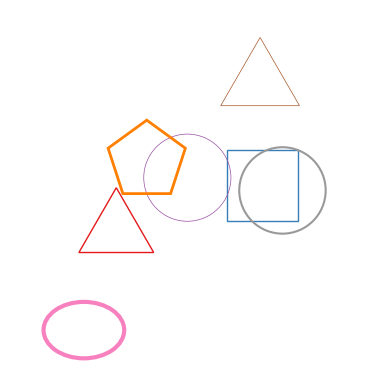[{"shape": "triangle", "thickness": 1, "radius": 0.56, "center": [0.302, 0.4]}, {"shape": "square", "thickness": 1, "radius": 0.46, "center": [0.682, 0.518]}, {"shape": "circle", "thickness": 0.5, "radius": 0.57, "center": [0.487, 0.538]}, {"shape": "pentagon", "thickness": 2, "radius": 0.53, "center": [0.381, 0.582]}, {"shape": "triangle", "thickness": 0.5, "radius": 0.59, "center": [0.676, 0.785]}, {"shape": "oval", "thickness": 3, "radius": 0.52, "center": [0.218, 0.143]}, {"shape": "circle", "thickness": 1.5, "radius": 0.56, "center": [0.734, 0.505]}]